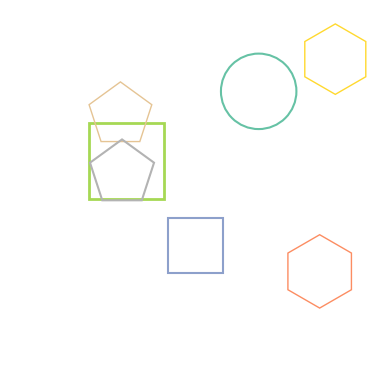[{"shape": "circle", "thickness": 1.5, "radius": 0.49, "center": [0.672, 0.763]}, {"shape": "hexagon", "thickness": 1, "radius": 0.48, "center": [0.83, 0.295]}, {"shape": "square", "thickness": 1.5, "radius": 0.36, "center": [0.508, 0.362]}, {"shape": "square", "thickness": 2, "radius": 0.49, "center": [0.329, 0.582]}, {"shape": "hexagon", "thickness": 1, "radius": 0.46, "center": [0.871, 0.846]}, {"shape": "pentagon", "thickness": 1, "radius": 0.43, "center": [0.313, 0.702]}, {"shape": "pentagon", "thickness": 1.5, "radius": 0.44, "center": [0.317, 0.55]}]